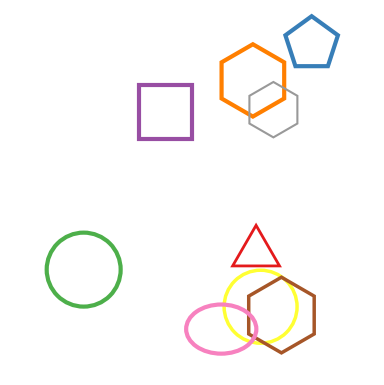[{"shape": "triangle", "thickness": 2, "radius": 0.35, "center": [0.665, 0.344]}, {"shape": "pentagon", "thickness": 3, "radius": 0.36, "center": [0.81, 0.886]}, {"shape": "circle", "thickness": 3, "radius": 0.48, "center": [0.217, 0.3]}, {"shape": "square", "thickness": 3, "radius": 0.35, "center": [0.43, 0.709]}, {"shape": "hexagon", "thickness": 3, "radius": 0.47, "center": [0.657, 0.791]}, {"shape": "circle", "thickness": 2.5, "radius": 0.47, "center": [0.677, 0.203]}, {"shape": "hexagon", "thickness": 2.5, "radius": 0.49, "center": [0.731, 0.182]}, {"shape": "oval", "thickness": 3, "radius": 0.46, "center": [0.575, 0.145]}, {"shape": "hexagon", "thickness": 1.5, "radius": 0.36, "center": [0.71, 0.715]}]